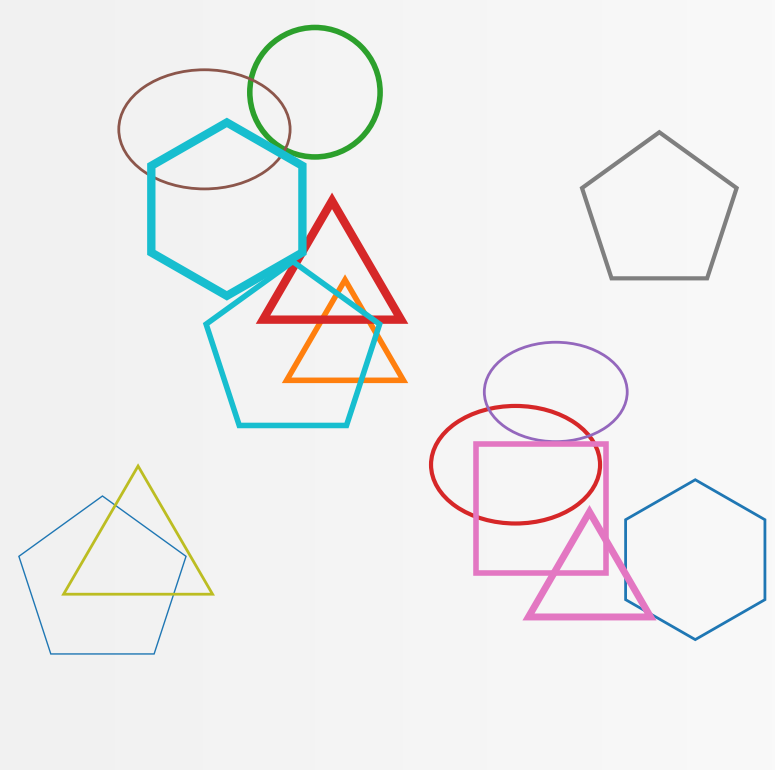[{"shape": "hexagon", "thickness": 1, "radius": 0.52, "center": [0.897, 0.273]}, {"shape": "pentagon", "thickness": 0.5, "radius": 0.57, "center": [0.132, 0.242]}, {"shape": "triangle", "thickness": 2, "radius": 0.43, "center": [0.445, 0.55]}, {"shape": "circle", "thickness": 2, "radius": 0.42, "center": [0.406, 0.88]}, {"shape": "triangle", "thickness": 3, "radius": 0.51, "center": [0.428, 0.636]}, {"shape": "oval", "thickness": 1.5, "radius": 0.55, "center": [0.665, 0.396]}, {"shape": "oval", "thickness": 1, "radius": 0.46, "center": [0.717, 0.491]}, {"shape": "oval", "thickness": 1, "radius": 0.55, "center": [0.264, 0.832]}, {"shape": "triangle", "thickness": 2.5, "radius": 0.45, "center": [0.761, 0.244]}, {"shape": "square", "thickness": 2, "radius": 0.42, "center": [0.698, 0.34]}, {"shape": "pentagon", "thickness": 1.5, "radius": 0.52, "center": [0.851, 0.723]}, {"shape": "triangle", "thickness": 1, "radius": 0.55, "center": [0.178, 0.284]}, {"shape": "pentagon", "thickness": 2, "radius": 0.59, "center": [0.378, 0.543]}, {"shape": "hexagon", "thickness": 3, "radius": 0.56, "center": [0.293, 0.728]}]